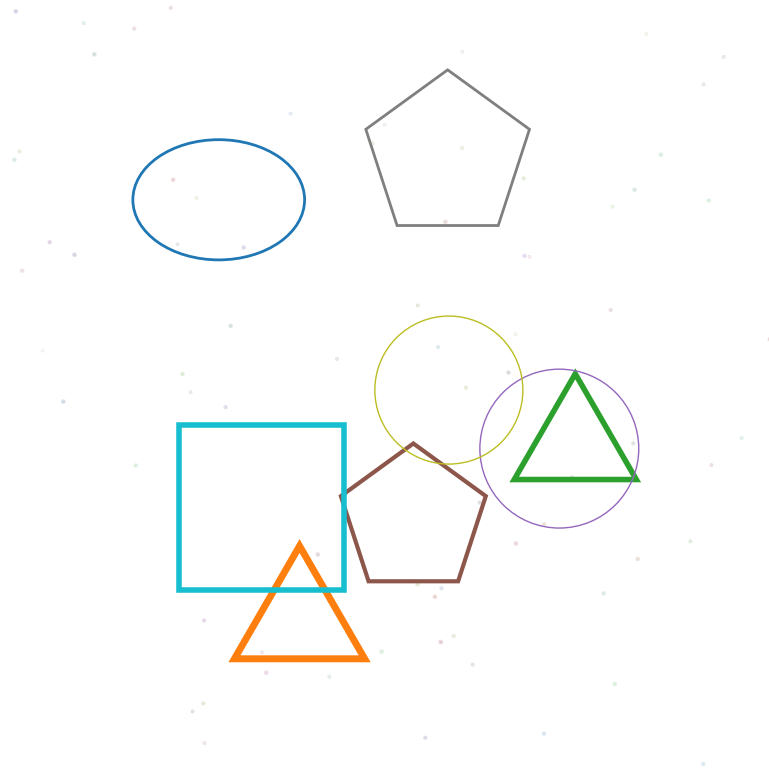[{"shape": "oval", "thickness": 1, "radius": 0.56, "center": [0.284, 0.741]}, {"shape": "triangle", "thickness": 2.5, "radius": 0.49, "center": [0.389, 0.193]}, {"shape": "triangle", "thickness": 2, "radius": 0.46, "center": [0.747, 0.423]}, {"shape": "circle", "thickness": 0.5, "radius": 0.52, "center": [0.726, 0.417]}, {"shape": "pentagon", "thickness": 1.5, "radius": 0.49, "center": [0.537, 0.325]}, {"shape": "pentagon", "thickness": 1, "radius": 0.56, "center": [0.581, 0.798]}, {"shape": "circle", "thickness": 0.5, "radius": 0.48, "center": [0.583, 0.493]}, {"shape": "square", "thickness": 2, "radius": 0.54, "center": [0.34, 0.341]}]